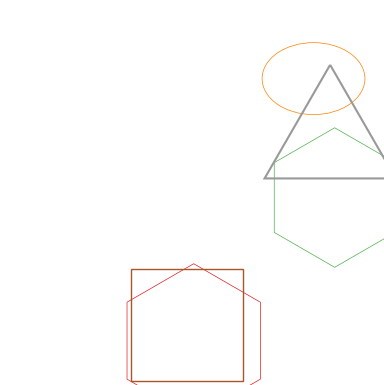[{"shape": "hexagon", "thickness": 0.5, "radius": 1.0, "center": [0.503, 0.115]}, {"shape": "hexagon", "thickness": 0.5, "radius": 0.91, "center": [0.869, 0.487]}, {"shape": "oval", "thickness": 0.5, "radius": 0.67, "center": [0.814, 0.796]}, {"shape": "square", "thickness": 1, "radius": 0.73, "center": [0.486, 0.155]}, {"shape": "triangle", "thickness": 1.5, "radius": 0.98, "center": [0.857, 0.635]}]